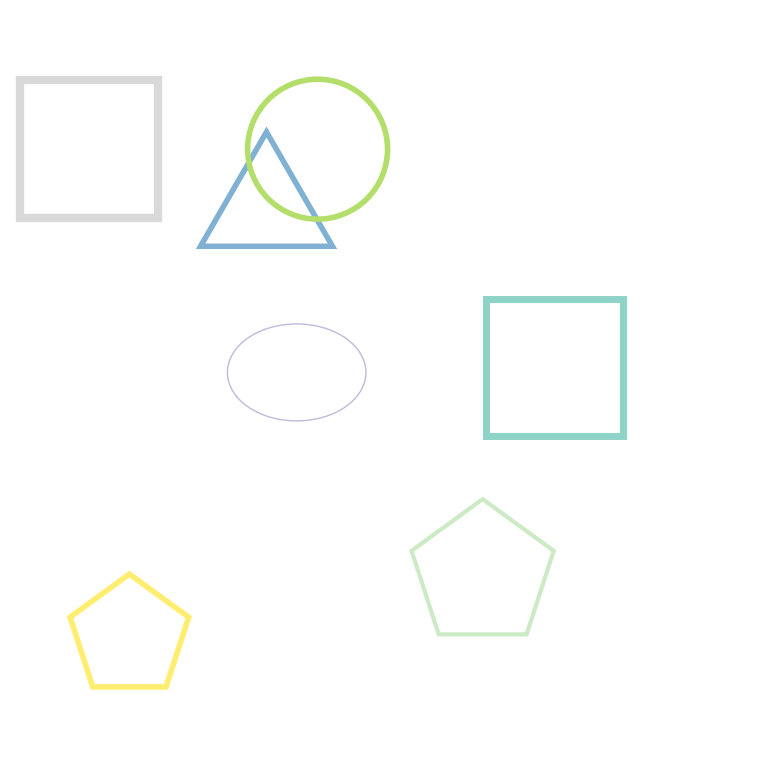[{"shape": "square", "thickness": 2.5, "radius": 0.44, "center": [0.72, 0.523]}, {"shape": "oval", "thickness": 0.5, "radius": 0.45, "center": [0.385, 0.516]}, {"shape": "triangle", "thickness": 2, "radius": 0.49, "center": [0.346, 0.73]}, {"shape": "circle", "thickness": 2, "radius": 0.45, "center": [0.412, 0.806]}, {"shape": "square", "thickness": 3, "radius": 0.45, "center": [0.116, 0.806]}, {"shape": "pentagon", "thickness": 1.5, "radius": 0.49, "center": [0.627, 0.255]}, {"shape": "pentagon", "thickness": 2, "radius": 0.4, "center": [0.168, 0.173]}]